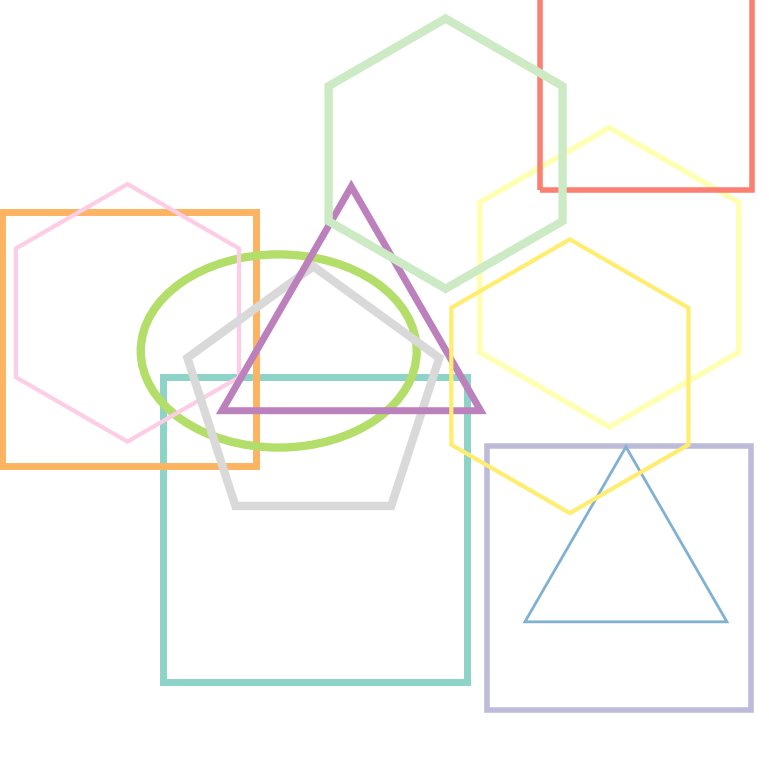[{"shape": "square", "thickness": 2.5, "radius": 0.99, "center": [0.409, 0.312]}, {"shape": "hexagon", "thickness": 2, "radius": 0.97, "center": [0.791, 0.64]}, {"shape": "square", "thickness": 2, "radius": 0.86, "center": [0.804, 0.249]}, {"shape": "square", "thickness": 2, "radius": 0.69, "center": [0.839, 0.89]}, {"shape": "triangle", "thickness": 1, "radius": 0.76, "center": [0.813, 0.268]}, {"shape": "square", "thickness": 2.5, "radius": 0.83, "center": [0.167, 0.56]}, {"shape": "oval", "thickness": 3, "radius": 0.9, "center": [0.362, 0.544]}, {"shape": "hexagon", "thickness": 1.5, "radius": 0.84, "center": [0.166, 0.594]}, {"shape": "pentagon", "thickness": 3, "radius": 0.86, "center": [0.407, 0.482]}, {"shape": "triangle", "thickness": 2.5, "radius": 0.97, "center": [0.456, 0.564]}, {"shape": "hexagon", "thickness": 3, "radius": 0.88, "center": [0.579, 0.8]}, {"shape": "hexagon", "thickness": 1.5, "radius": 0.89, "center": [0.74, 0.511]}]